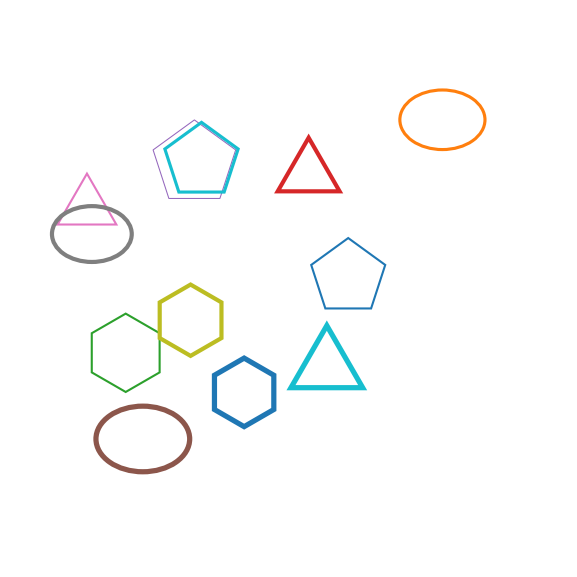[{"shape": "pentagon", "thickness": 1, "radius": 0.34, "center": [0.603, 0.52]}, {"shape": "hexagon", "thickness": 2.5, "radius": 0.3, "center": [0.423, 0.32]}, {"shape": "oval", "thickness": 1.5, "radius": 0.37, "center": [0.766, 0.792]}, {"shape": "hexagon", "thickness": 1, "radius": 0.34, "center": [0.218, 0.388]}, {"shape": "triangle", "thickness": 2, "radius": 0.31, "center": [0.534, 0.699]}, {"shape": "pentagon", "thickness": 0.5, "radius": 0.38, "center": [0.337, 0.716]}, {"shape": "oval", "thickness": 2.5, "radius": 0.41, "center": [0.247, 0.239]}, {"shape": "triangle", "thickness": 1, "radius": 0.29, "center": [0.151, 0.64]}, {"shape": "oval", "thickness": 2, "radius": 0.35, "center": [0.159, 0.594]}, {"shape": "hexagon", "thickness": 2, "radius": 0.31, "center": [0.33, 0.445]}, {"shape": "triangle", "thickness": 2.5, "radius": 0.36, "center": [0.566, 0.364]}, {"shape": "pentagon", "thickness": 1.5, "radius": 0.33, "center": [0.349, 0.721]}]